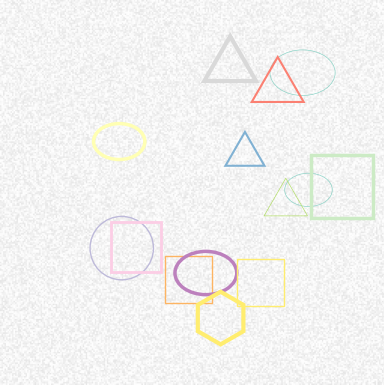[{"shape": "oval", "thickness": 0.5, "radius": 0.31, "center": [0.801, 0.507]}, {"shape": "oval", "thickness": 0.5, "radius": 0.42, "center": [0.786, 0.811]}, {"shape": "oval", "thickness": 2.5, "radius": 0.33, "center": [0.31, 0.632]}, {"shape": "circle", "thickness": 1, "radius": 0.41, "center": [0.316, 0.356]}, {"shape": "triangle", "thickness": 1.5, "radius": 0.39, "center": [0.721, 0.774]}, {"shape": "triangle", "thickness": 1.5, "radius": 0.29, "center": [0.636, 0.599]}, {"shape": "square", "thickness": 1, "radius": 0.31, "center": [0.489, 0.275]}, {"shape": "triangle", "thickness": 0.5, "radius": 0.33, "center": [0.742, 0.472]}, {"shape": "square", "thickness": 2, "radius": 0.32, "center": [0.352, 0.359]}, {"shape": "triangle", "thickness": 3, "radius": 0.39, "center": [0.598, 0.828]}, {"shape": "oval", "thickness": 2.5, "radius": 0.4, "center": [0.535, 0.291]}, {"shape": "square", "thickness": 2.5, "radius": 0.41, "center": [0.888, 0.516]}, {"shape": "hexagon", "thickness": 3, "radius": 0.34, "center": [0.573, 0.174]}, {"shape": "square", "thickness": 1, "radius": 0.3, "center": [0.677, 0.267]}]